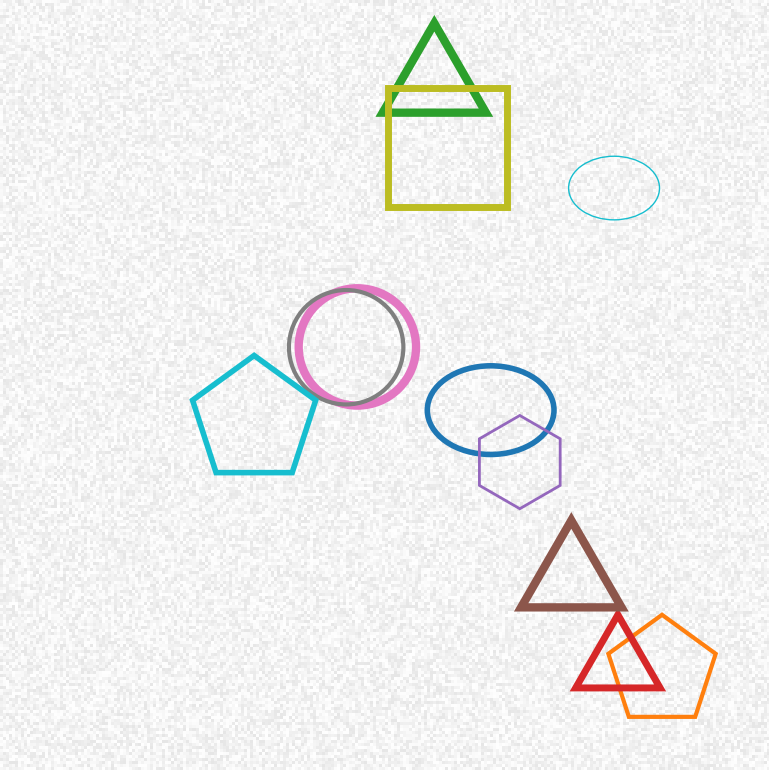[{"shape": "oval", "thickness": 2, "radius": 0.41, "center": [0.637, 0.467]}, {"shape": "pentagon", "thickness": 1.5, "radius": 0.37, "center": [0.86, 0.128]}, {"shape": "triangle", "thickness": 3, "radius": 0.39, "center": [0.564, 0.892]}, {"shape": "triangle", "thickness": 2.5, "radius": 0.32, "center": [0.802, 0.138]}, {"shape": "hexagon", "thickness": 1, "radius": 0.3, "center": [0.675, 0.4]}, {"shape": "triangle", "thickness": 3, "radius": 0.38, "center": [0.742, 0.249]}, {"shape": "circle", "thickness": 3, "radius": 0.38, "center": [0.464, 0.549]}, {"shape": "circle", "thickness": 1.5, "radius": 0.37, "center": [0.45, 0.549]}, {"shape": "square", "thickness": 2.5, "radius": 0.39, "center": [0.581, 0.808]}, {"shape": "pentagon", "thickness": 2, "radius": 0.42, "center": [0.33, 0.454]}, {"shape": "oval", "thickness": 0.5, "radius": 0.3, "center": [0.797, 0.756]}]